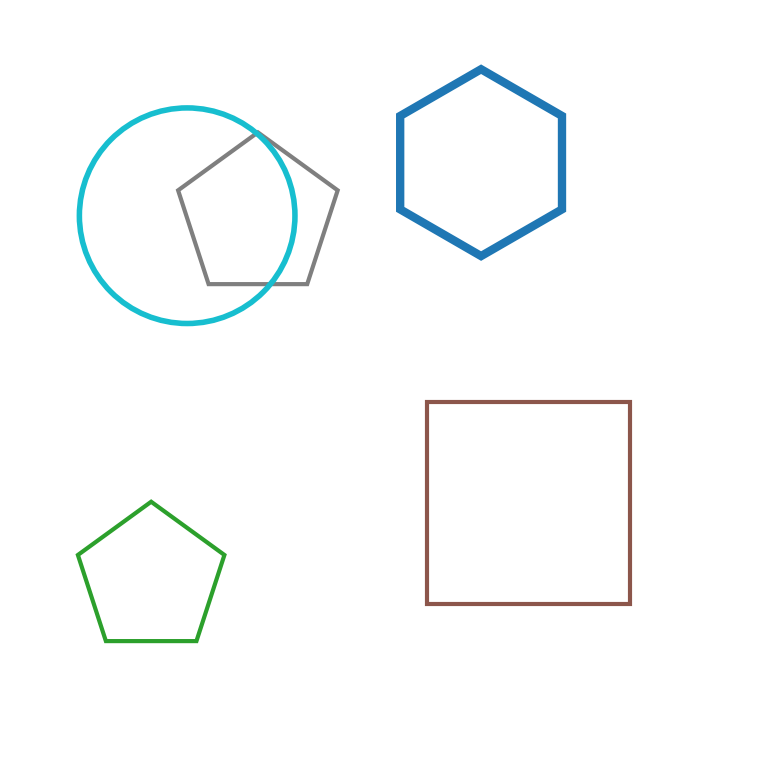[{"shape": "hexagon", "thickness": 3, "radius": 0.61, "center": [0.625, 0.789]}, {"shape": "pentagon", "thickness": 1.5, "radius": 0.5, "center": [0.196, 0.248]}, {"shape": "square", "thickness": 1.5, "radius": 0.66, "center": [0.686, 0.347]}, {"shape": "pentagon", "thickness": 1.5, "radius": 0.54, "center": [0.335, 0.719]}, {"shape": "circle", "thickness": 2, "radius": 0.7, "center": [0.243, 0.72]}]